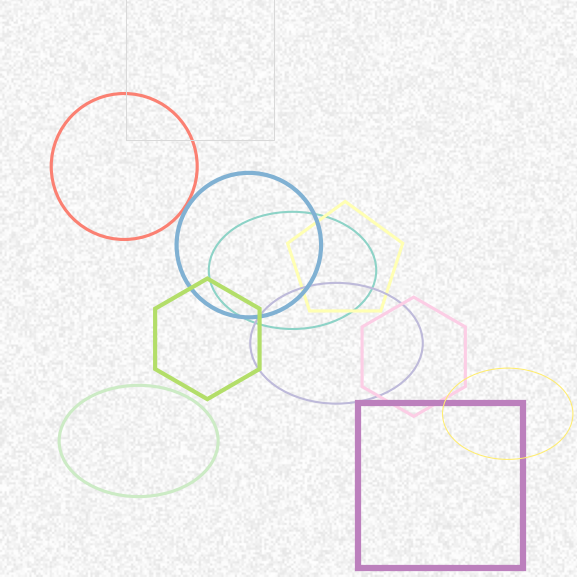[{"shape": "oval", "thickness": 1, "radius": 0.72, "center": [0.507, 0.531]}, {"shape": "pentagon", "thickness": 1.5, "radius": 0.52, "center": [0.598, 0.545]}, {"shape": "oval", "thickness": 1, "radius": 0.75, "center": [0.583, 0.405]}, {"shape": "circle", "thickness": 1.5, "radius": 0.63, "center": [0.215, 0.711]}, {"shape": "circle", "thickness": 2, "radius": 0.63, "center": [0.431, 0.575]}, {"shape": "hexagon", "thickness": 2, "radius": 0.52, "center": [0.359, 0.412]}, {"shape": "hexagon", "thickness": 1.5, "radius": 0.52, "center": [0.716, 0.381]}, {"shape": "square", "thickness": 0.5, "radius": 0.64, "center": [0.347, 0.885]}, {"shape": "square", "thickness": 3, "radius": 0.71, "center": [0.762, 0.158]}, {"shape": "oval", "thickness": 1.5, "radius": 0.69, "center": [0.24, 0.236]}, {"shape": "oval", "thickness": 0.5, "radius": 0.56, "center": [0.879, 0.283]}]